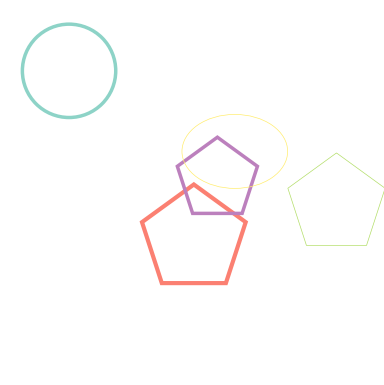[{"shape": "circle", "thickness": 2.5, "radius": 0.61, "center": [0.179, 0.816]}, {"shape": "pentagon", "thickness": 3, "radius": 0.71, "center": [0.503, 0.379]}, {"shape": "pentagon", "thickness": 0.5, "radius": 0.66, "center": [0.874, 0.47]}, {"shape": "pentagon", "thickness": 2.5, "radius": 0.55, "center": [0.565, 0.534]}, {"shape": "oval", "thickness": 0.5, "radius": 0.69, "center": [0.61, 0.607]}]